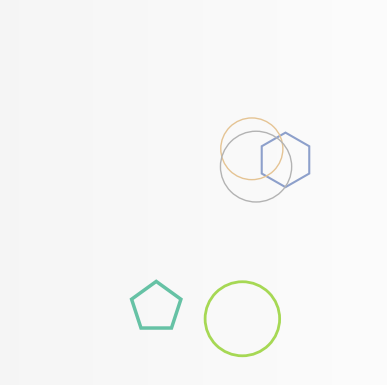[{"shape": "pentagon", "thickness": 2.5, "radius": 0.33, "center": [0.403, 0.202]}, {"shape": "hexagon", "thickness": 1.5, "radius": 0.35, "center": [0.737, 0.585]}, {"shape": "circle", "thickness": 2, "radius": 0.48, "center": [0.625, 0.172]}, {"shape": "circle", "thickness": 1, "radius": 0.4, "center": [0.65, 0.613]}, {"shape": "circle", "thickness": 1, "radius": 0.46, "center": [0.661, 0.567]}]